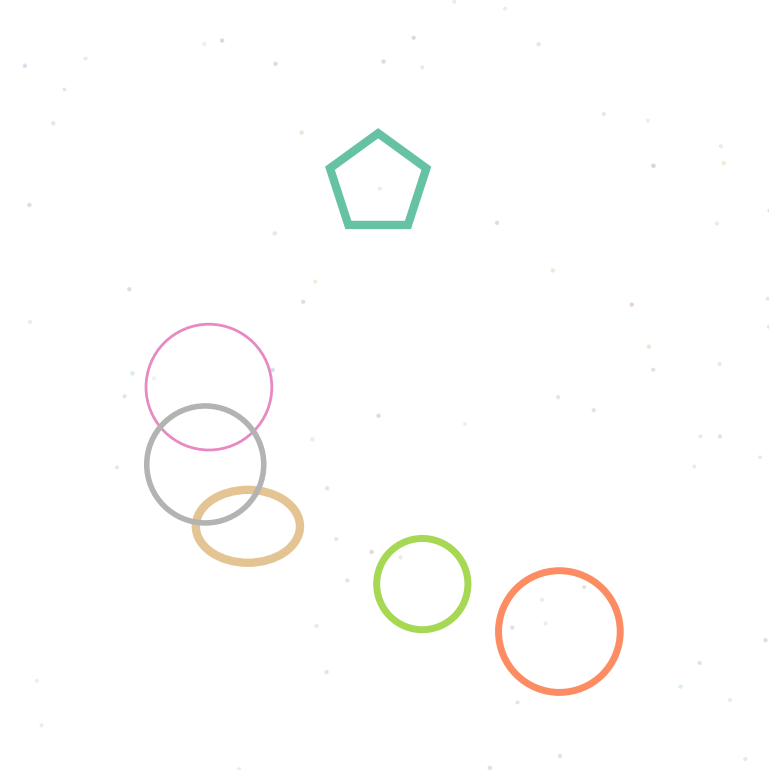[{"shape": "pentagon", "thickness": 3, "radius": 0.33, "center": [0.491, 0.761]}, {"shape": "circle", "thickness": 2.5, "radius": 0.4, "center": [0.726, 0.18]}, {"shape": "circle", "thickness": 1, "radius": 0.41, "center": [0.271, 0.497]}, {"shape": "circle", "thickness": 2.5, "radius": 0.3, "center": [0.548, 0.241]}, {"shape": "oval", "thickness": 3, "radius": 0.34, "center": [0.322, 0.316]}, {"shape": "circle", "thickness": 2, "radius": 0.38, "center": [0.267, 0.397]}]